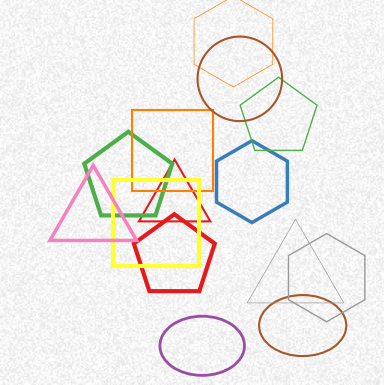[{"shape": "triangle", "thickness": 1.5, "radius": 0.54, "center": [0.454, 0.479]}, {"shape": "pentagon", "thickness": 3, "radius": 0.55, "center": [0.453, 0.333]}, {"shape": "hexagon", "thickness": 2.5, "radius": 0.53, "center": [0.654, 0.528]}, {"shape": "pentagon", "thickness": 1, "radius": 0.53, "center": [0.724, 0.694]}, {"shape": "pentagon", "thickness": 3, "radius": 0.6, "center": [0.333, 0.538]}, {"shape": "oval", "thickness": 2, "radius": 0.55, "center": [0.525, 0.102]}, {"shape": "square", "thickness": 1.5, "radius": 0.52, "center": [0.449, 0.609]}, {"shape": "hexagon", "thickness": 0.5, "radius": 0.59, "center": [0.606, 0.892]}, {"shape": "square", "thickness": 3, "radius": 0.56, "center": [0.405, 0.421]}, {"shape": "oval", "thickness": 1.5, "radius": 0.57, "center": [0.786, 0.154]}, {"shape": "circle", "thickness": 1.5, "radius": 0.55, "center": [0.623, 0.795]}, {"shape": "triangle", "thickness": 2.5, "radius": 0.65, "center": [0.242, 0.441]}, {"shape": "hexagon", "thickness": 1, "radius": 0.57, "center": [0.848, 0.279]}, {"shape": "triangle", "thickness": 0.5, "radius": 0.72, "center": [0.768, 0.286]}]